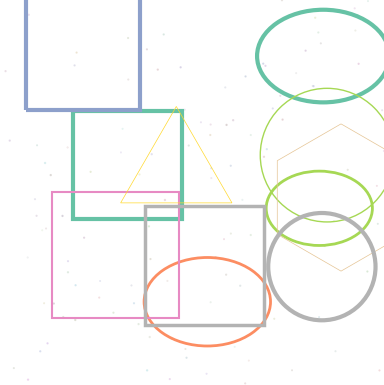[{"shape": "square", "thickness": 3, "radius": 0.7, "center": [0.331, 0.571]}, {"shape": "oval", "thickness": 3, "radius": 0.86, "center": [0.84, 0.854]}, {"shape": "oval", "thickness": 2, "radius": 0.82, "center": [0.538, 0.216]}, {"shape": "square", "thickness": 3, "radius": 0.74, "center": [0.216, 0.864]}, {"shape": "square", "thickness": 1.5, "radius": 0.82, "center": [0.3, 0.338]}, {"shape": "circle", "thickness": 1, "radius": 0.87, "center": [0.85, 0.597]}, {"shape": "oval", "thickness": 2, "radius": 0.69, "center": [0.829, 0.459]}, {"shape": "triangle", "thickness": 0.5, "radius": 0.83, "center": [0.458, 0.557]}, {"shape": "hexagon", "thickness": 0.5, "radius": 0.96, "center": [0.886, 0.487]}, {"shape": "circle", "thickness": 3, "radius": 0.7, "center": [0.836, 0.307]}, {"shape": "square", "thickness": 2.5, "radius": 0.77, "center": [0.53, 0.31]}]